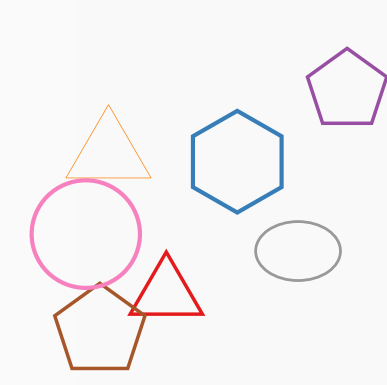[{"shape": "triangle", "thickness": 2.5, "radius": 0.54, "center": [0.429, 0.238]}, {"shape": "hexagon", "thickness": 3, "radius": 0.66, "center": [0.612, 0.58]}, {"shape": "pentagon", "thickness": 2.5, "radius": 0.54, "center": [0.896, 0.767]}, {"shape": "triangle", "thickness": 0.5, "radius": 0.63, "center": [0.28, 0.601]}, {"shape": "pentagon", "thickness": 2.5, "radius": 0.61, "center": [0.258, 0.142]}, {"shape": "circle", "thickness": 3, "radius": 0.7, "center": [0.221, 0.392]}, {"shape": "oval", "thickness": 2, "radius": 0.55, "center": [0.769, 0.348]}]